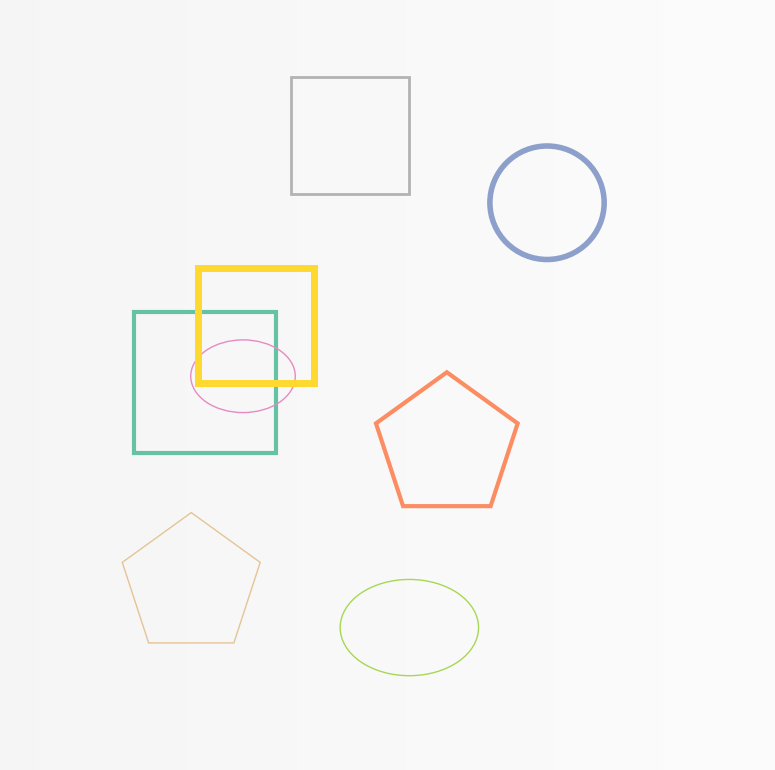[{"shape": "square", "thickness": 1.5, "radius": 0.46, "center": [0.265, 0.504]}, {"shape": "pentagon", "thickness": 1.5, "radius": 0.48, "center": [0.577, 0.42]}, {"shape": "circle", "thickness": 2, "radius": 0.37, "center": [0.706, 0.737]}, {"shape": "oval", "thickness": 0.5, "radius": 0.34, "center": [0.314, 0.511]}, {"shape": "oval", "thickness": 0.5, "radius": 0.45, "center": [0.528, 0.185]}, {"shape": "square", "thickness": 2.5, "radius": 0.37, "center": [0.33, 0.577]}, {"shape": "pentagon", "thickness": 0.5, "radius": 0.47, "center": [0.247, 0.241]}, {"shape": "square", "thickness": 1, "radius": 0.38, "center": [0.452, 0.824]}]